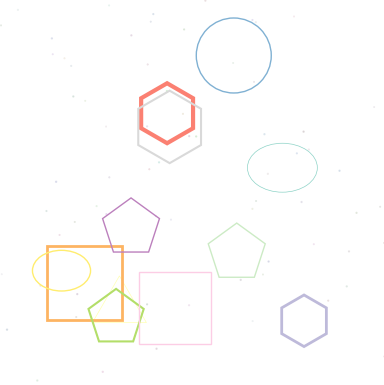[{"shape": "oval", "thickness": 0.5, "radius": 0.45, "center": [0.733, 0.564]}, {"shape": "triangle", "thickness": 0.5, "radius": 0.4, "center": [0.31, 0.202]}, {"shape": "hexagon", "thickness": 2, "radius": 0.33, "center": [0.79, 0.167]}, {"shape": "hexagon", "thickness": 3, "radius": 0.39, "center": [0.434, 0.706]}, {"shape": "circle", "thickness": 1, "radius": 0.49, "center": [0.607, 0.856]}, {"shape": "square", "thickness": 2, "radius": 0.48, "center": [0.22, 0.265]}, {"shape": "pentagon", "thickness": 1.5, "radius": 0.38, "center": [0.302, 0.174]}, {"shape": "square", "thickness": 1, "radius": 0.47, "center": [0.455, 0.2]}, {"shape": "hexagon", "thickness": 1.5, "radius": 0.47, "center": [0.441, 0.67]}, {"shape": "pentagon", "thickness": 1, "radius": 0.39, "center": [0.34, 0.408]}, {"shape": "pentagon", "thickness": 1, "radius": 0.39, "center": [0.615, 0.343]}, {"shape": "oval", "thickness": 1, "radius": 0.38, "center": [0.16, 0.297]}]